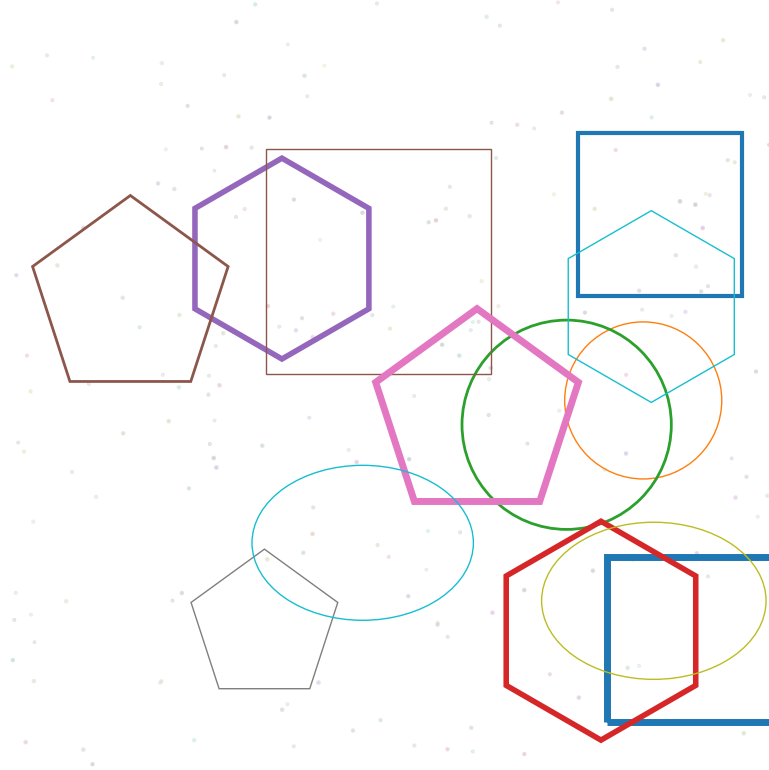[{"shape": "square", "thickness": 1.5, "radius": 0.53, "center": [0.857, 0.721]}, {"shape": "square", "thickness": 2.5, "radius": 0.54, "center": [0.895, 0.17]}, {"shape": "circle", "thickness": 0.5, "radius": 0.51, "center": [0.835, 0.48]}, {"shape": "circle", "thickness": 1, "radius": 0.68, "center": [0.736, 0.448]}, {"shape": "hexagon", "thickness": 2, "radius": 0.71, "center": [0.78, 0.181]}, {"shape": "hexagon", "thickness": 2, "radius": 0.65, "center": [0.366, 0.664]}, {"shape": "pentagon", "thickness": 1, "radius": 0.67, "center": [0.169, 0.613]}, {"shape": "square", "thickness": 0.5, "radius": 0.73, "center": [0.492, 0.661]}, {"shape": "pentagon", "thickness": 2.5, "radius": 0.69, "center": [0.62, 0.461]}, {"shape": "pentagon", "thickness": 0.5, "radius": 0.5, "center": [0.343, 0.187]}, {"shape": "oval", "thickness": 0.5, "radius": 0.73, "center": [0.849, 0.22]}, {"shape": "hexagon", "thickness": 0.5, "radius": 0.62, "center": [0.846, 0.602]}, {"shape": "oval", "thickness": 0.5, "radius": 0.72, "center": [0.471, 0.295]}]